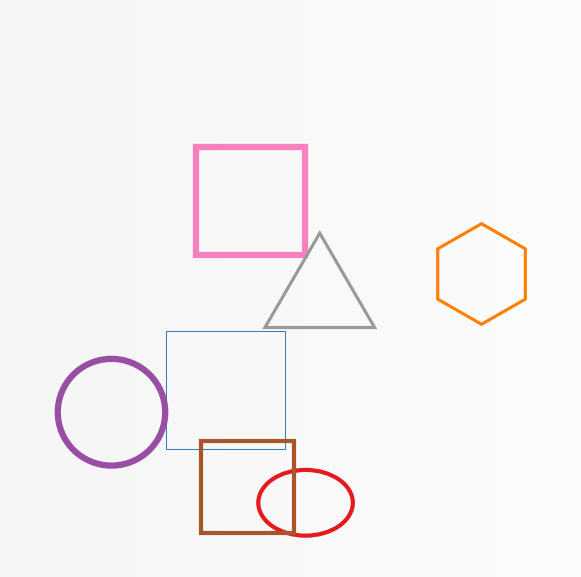[{"shape": "oval", "thickness": 2, "radius": 0.41, "center": [0.526, 0.129]}, {"shape": "square", "thickness": 0.5, "radius": 0.51, "center": [0.388, 0.324]}, {"shape": "circle", "thickness": 3, "radius": 0.46, "center": [0.192, 0.285]}, {"shape": "hexagon", "thickness": 1.5, "radius": 0.44, "center": [0.828, 0.525]}, {"shape": "square", "thickness": 2, "radius": 0.4, "center": [0.425, 0.156]}, {"shape": "square", "thickness": 3, "radius": 0.47, "center": [0.431, 0.652]}, {"shape": "triangle", "thickness": 1.5, "radius": 0.54, "center": [0.55, 0.486]}]